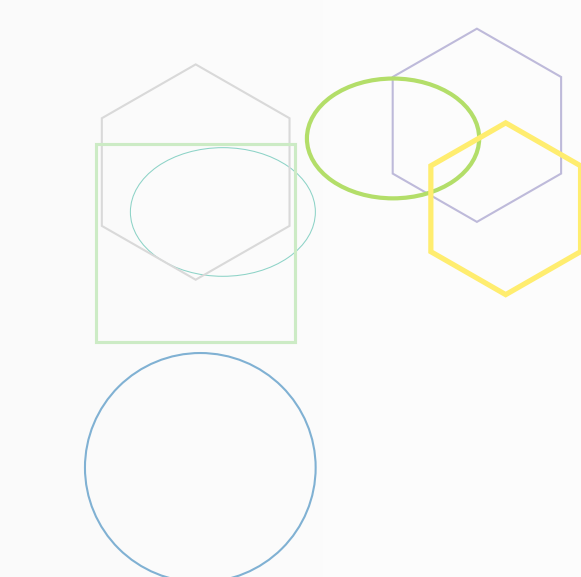[{"shape": "oval", "thickness": 0.5, "radius": 0.8, "center": [0.383, 0.632]}, {"shape": "hexagon", "thickness": 1, "radius": 0.84, "center": [0.82, 0.782]}, {"shape": "circle", "thickness": 1, "radius": 0.99, "center": [0.345, 0.189]}, {"shape": "oval", "thickness": 2, "radius": 0.74, "center": [0.676, 0.759]}, {"shape": "hexagon", "thickness": 1, "radius": 0.93, "center": [0.337, 0.701]}, {"shape": "square", "thickness": 1.5, "radius": 0.86, "center": [0.336, 0.578]}, {"shape": "hexagon", "thickness": 2.5, "radius": 0.74, "center": [0.87, 0.638]}]